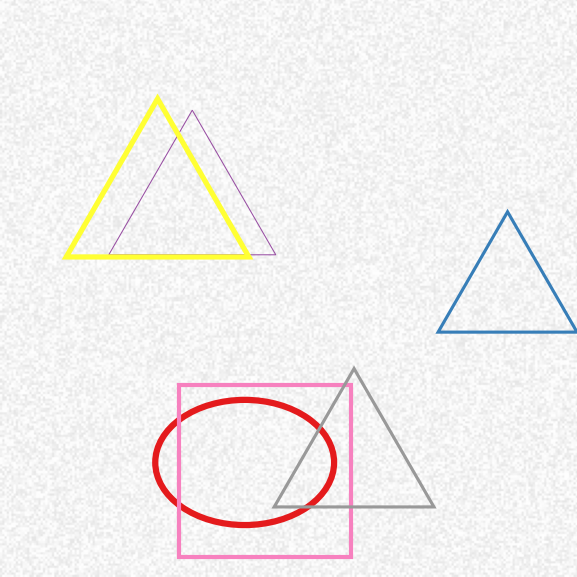[{"shape": "oval", "thickness": 3, "radius": 0.77, "center": [0.424, 0.198]}, {"shape": "triangle", "thickness": 1.5, "radius": 0.69, "center": [0.879, 0.493]}, {"shape": "triangle", "thickness": 0.5, "radius": 0.83, "center": [0.333, 0.641]}, {"shape": "triangle", "thickness": 2.5, "radius": 0.91, "center": [0.273, 0.646]}, {"shape": "square", "thickness": 2, "radius": 0.74, "center": [0.459, 0.184]}, {"shape": "triangle", "thickness": 1.5, "radius": 0.8, "center": [0.613, 0.201]}]